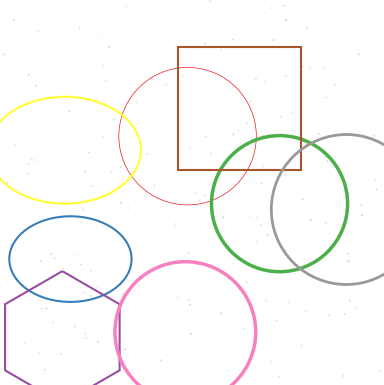[{"shape": "circle", "thickness": 0.5, "radius": 0.89, "center": [0.487, 0.646]}, {"shape": "oval", "thickness": 1.5, "radius": 0.79, "center": [0.183, 0.327]}, {"shape": "circle", "thickness": 2.5, "radius": 0.88, "center": [0.726, 0.471]}, {"shape": "hexagon", "thickness": 1.5, "radius": 0.86, "center": [0.162, 0.124]}, {"shape": "oval", "thickness": 1.5, "radius": 0.99, "center": [0.168, 0.61]}, {"shape": "square", "thickness": 1.5, "radius": 0.8, "center": [0.622, 0.719]}, {"shape": "circle", "thickness": 2.5, "radius": 0.91, "center": [0.481, 0.137]}, {"shape": "circle", "thickness": 2, "radius": 0.97, "center": [0.899, 0.456]}]